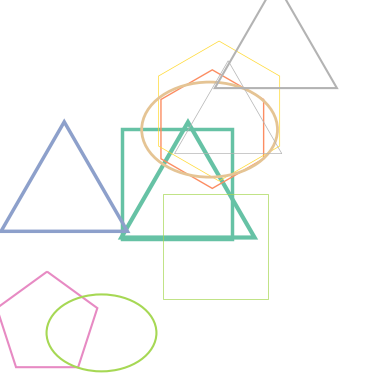[{"shape": "triangle", "thickness": 3, "radius": 1.0, "center": [0.488, 0.483]}, {"shape": "square", "thickness": 2.5, "radius": 0.71, "center": [0.459, 0.522]}, {"shape": "hexagon", "thickness": 1, "radius": 0.77, "center": [0.551, 0.665]}, {"shape": "triangle", "thickness": 2.5, "radius": 0.95, "center": [0.167, 0.494]}, {"shape": "pentagon", "thickness": 1.5, "radius": 0.69, "center": [0.122, 0.157]}, {"shape": "square", "thickness": 0.5, "radius": 0.68, "center": [0.561, 0.361]}, {"shape": "oval", "thickness": 1.5, "radius": 0.71, "center": [0.264, 0.135]}, {"shape": "hexagon", "thickness": 0.5, "radius": 0.91, "center": [0.569, 0.712]}, {"shape": "oval", "thickness": 2, "radius": 0.88, "center": [0.544, 0.663]}, {"shape": "triangle", "thickness": 0.5, "radius": 0.8, "center": [0.593, 0.681]}, {"shape": "triangle", "thickness": 1.5, "radius": 0.92, "center": [0.717, 0.863]}]